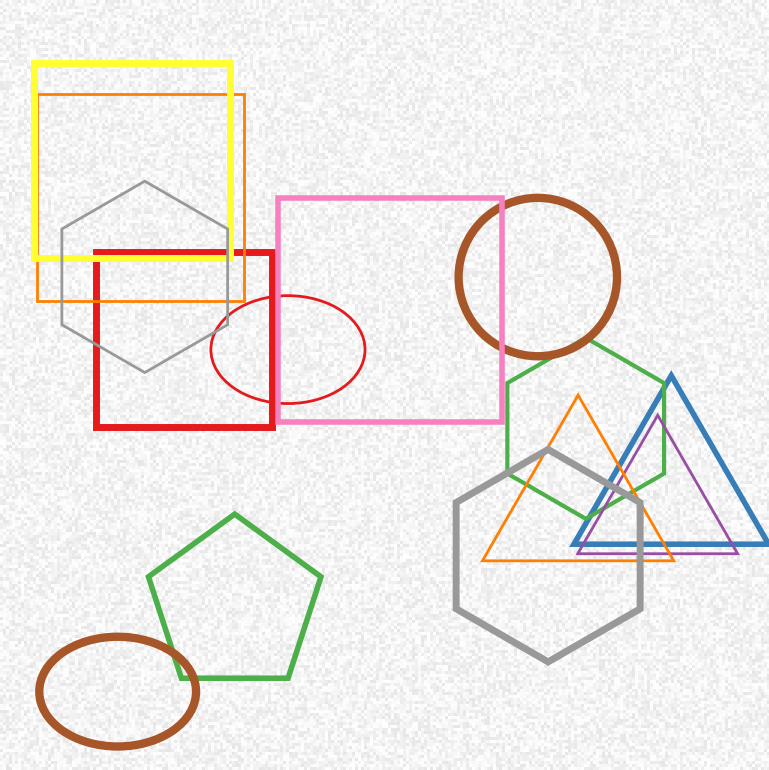[{"shape": "oval", "thickness": 1, "radius": 0.5, "center": [0.374, 0.546]}, {"shape": "square", "thickness": 2.5, "radius": 0.57, "center": [0.239, 0.559]}, {"shape": "triangle", "thickness": 2, "radius": 0.73, "center": [0.872, 0.366]}, {"shape": "pentagon", "thickness": 2, "radius": 0.59, "center": [0.305, 0.215]}, {"shape": "hexagon", "thickness": 1.5, "radius": 0.59, "center": [0.761, 0.444]}, {"shape": "triangle", "thickness": 1, "radius": 0.6, "center": [0.854, 0.341]}, {"shape": "square", "thickness": 1, "radius": 0.67, "center": [0.183, 0.744]}, {"shape": "triangle", "thickness": 1, "radius": 0.72, "center": [0.751, 0.343]}, {"shape": "square", "thickness": 2.5, "radius": 0.63, "center": [0.171, 0.791]}, {"shape": "circle", "thickness": 3, "radius": 0.51, "center": [0.698, 0.64]}, {"shape": "oval", "thickness": 3, "radius": 0.51, "center": [0.153, 0.102]}, {"shape": "square", "thickness": 2, "radius": 0.73, "center": [0.506, 0.597]}, {"shape": "hexagon", "thickness": 1, "radius": 0.62, "center": [0.188, 0.64]}, {"shape": "hexagon", "thickness": 2.5, "radius": 0.69, "center": [0.712, 0.278]}]